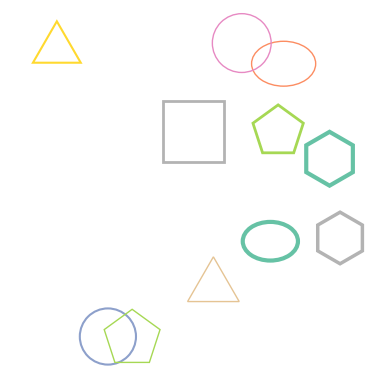[{"shape": "hexagon", "thickness": 3, "radius": 0.35, "center": [0.856, 0.588]}, {"shape": "oval", "thickness": 3, "radius": 0.36, "center": [0.702, 0.373]}, {"shape": "oval", "thickness": 1, "radius": 0.42, "center": [0.737, 0.835]}, {"shape": "circle", "thickness": 1.5, "radius": 0.36, "center": [0.28, 0.126]}, {"shape": "circle", "thickness": 1, "radius": 0.38, "center": [0.628, 0.888]}, {"shape": "pentagon", "thickness": 2, "radius": 0.34, "center": [0.722, 0.659]}, {"shape": "pentagon", "thickness": 1, "radius": 0.38, "center": [0.343, 0.12]}, {"shape": "triangle", "thickness": 1.5, "radius": 0.36, "center": [0.148, 0.873]}, {"shape": "triangle", "thickness": 1, "radius": 0.39, "center": [0.554, 0.255]}, {"shape": "square", "thickness": 2, "radius": 0.39, "center": [0.503, 0.659]}, {"shape": "hexagon", "thickness": 2.5, "radius": 0.33, "center": [0.883, 0.382]}]